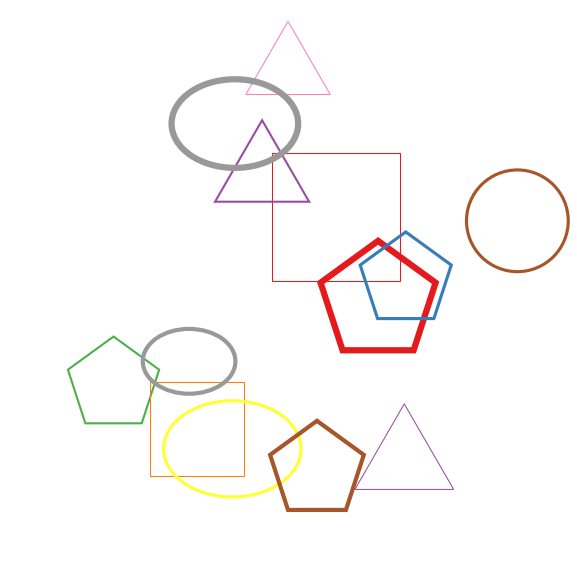[{"shape": "pentagon", "thickness": 3, "radius": 0.52, "center": [0.655, 0.477]}, {"shape": "square", "thickness": 0.5, "radius": 0.55, "center": [0.582, 0.624]}, {"shape": "pentagon", "thickness": 1.5, "radius": 0.41, "center": [0.703, 0.515]}, {"shape": "pentagon", "thickness": 1, "radius": 0.42, "center": [0.197, 0.333]}, {"shape": "triangle", "thickness": 0.5, "radius": 0.49, "center": [0.7, 0.201]}, {"shape": "triangle", "thickness": 1, "radius": 0.47, "center": [0.454, 0.697]}, {"shape": "square", "thickness": 0.5, "radius": 0.41, "center": [0.342, 0.257]}, {"shape": "oval", "thickness": 1.5, "radius": 0.6, "center": [0.402, 0.222]}, {"shape": "circle", "thickness": 1.5, "radius": 0.44, "center": [0.896, 0.617]}, {"shape": "pentagon", "thickness": 2, "radius": 0.43, "center": [0.549, 0.185]}, {"shape": "triangle", "thickness": 0.5, "radius": 0.42, "center": [0.499, 0.878]}, {"shape": "oval", "thickness": 3, "radius": 0.55, "center": [0.407, 0.785]}, {"shape": "oval", "thickness": 2, "radius": 0.4, "center": [0.327, 0.373]}]